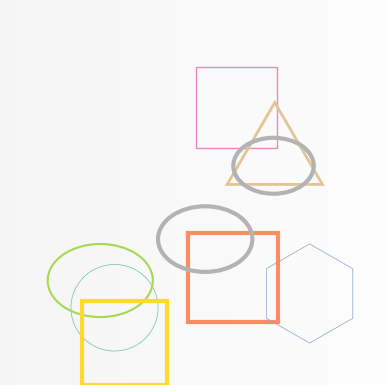[{"shape": "circle", "thickness": 0.5, "radius": 0.56, "center": [0.295, 0.201]}, {"shape": "square", "thickness": 3, "radius": 0.58, "center": [0.6, 0.279]}, {"shape": "hexagon", "thickness": 0.5, "radius": 0.64, "center": [0.799, 0.238]}, {"shape": "square", "thickness": 1, "radius": 0.52, "center": [0.611, 0.721]}, {"shape": "oval", "thickness": 1.5, "radius": 0.68, "center": [0.259, 0.271]}, {"shape": "square", "thickness": 3, "radius": 0.55, "center": [0.32, 0.11]}, {"shape": "triangle", "thickness": 2, "radius": 0.71, "center": [0.709, 0.592]}, {"shape": "oval", "thickness": 3, "radius": 0.61, "center": [0.53, 0.379]}, {"shape": "oval", "thickness": 3, "radius": 0.52, "center": [0.706, 0.569]}]